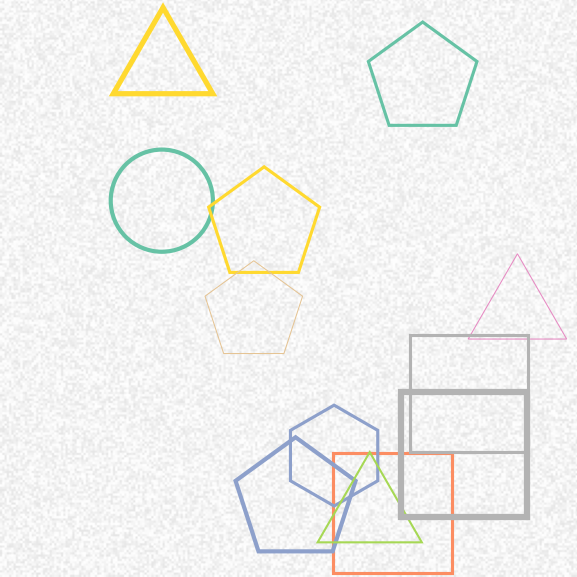[{"shape": "pentagon", "thickness": 1.5, "radius": 0.49, "center": [0.732, 0.862]}, {"shape": "circle", "thickness": 2, "radius": 0.44, "center": [0.28, 0.652]}, {"shape": "square", "thickness": 1.5, "radius": 0.52, "center": [0.679, 0.111]}, {"shape": "pentagon", "thickness": 2, "radius": 0.55, "center": [0.512, 0.133]}, {"shape": "hexagon", "thickness": 1.5, "radius": 0.44, "center": [0.579, 0.21]}, {"shape": "triangle", "thickness": 0.5, "radius": 0.49, "center": [0.896, 0.461]}, {"shape": "triangle", "thickness": 1, "radius": 0.52, "center": [0.64, 0.112]}, {"shape": "triangle", "thickness": 2.5, "radius": 0.5, "center": [0.282, 0.887]}, {"shape": "pentagon", "thickness": 1.5, "radius": 0.51, "center": [0.457, 0.609]}, {"shape": "pentagon", "thickness": 0.5, "radius": 0.44, "center": [0.439, 0.459]}, {"shape": "square", "thickness": 3, "radius": 0.54, "center": [0.803, 0.212]}, {"shape": "square", "thickness": 1.5, "radius": 0.51, "center": [0.812, 0.317]}]